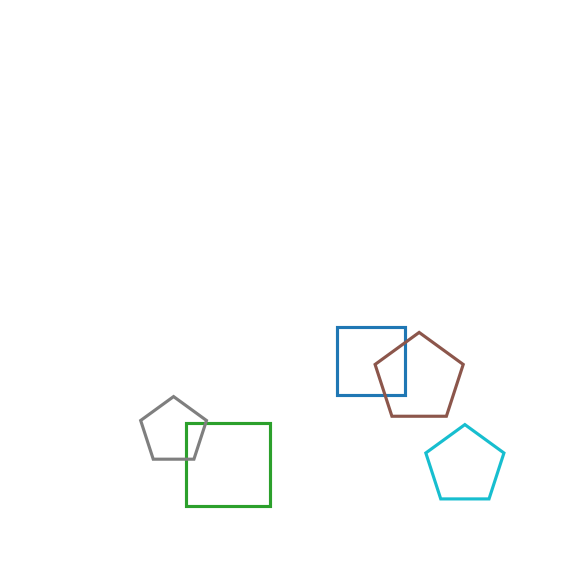[{"shape": "square", "thickness": 1.5, "radius": 0.29, "center": [0.642, 0.374]}, {"shape": "square", "thickness": 1.5, "radius": 0.36, "center": [0.395, 0.195]}, {"shape": "pentagon", "thickness": 1.5, "radius": 0.4, "center": [0.726, 0.343]}, {"shape": "pentagon", "thickness": 1.5, "radius": 0.3, "center": [0.301, 0.252]}, {"shape": "pentagon", "thickness": 1.5, "radius": 0.36, "center": [0.805, 0.193]}]